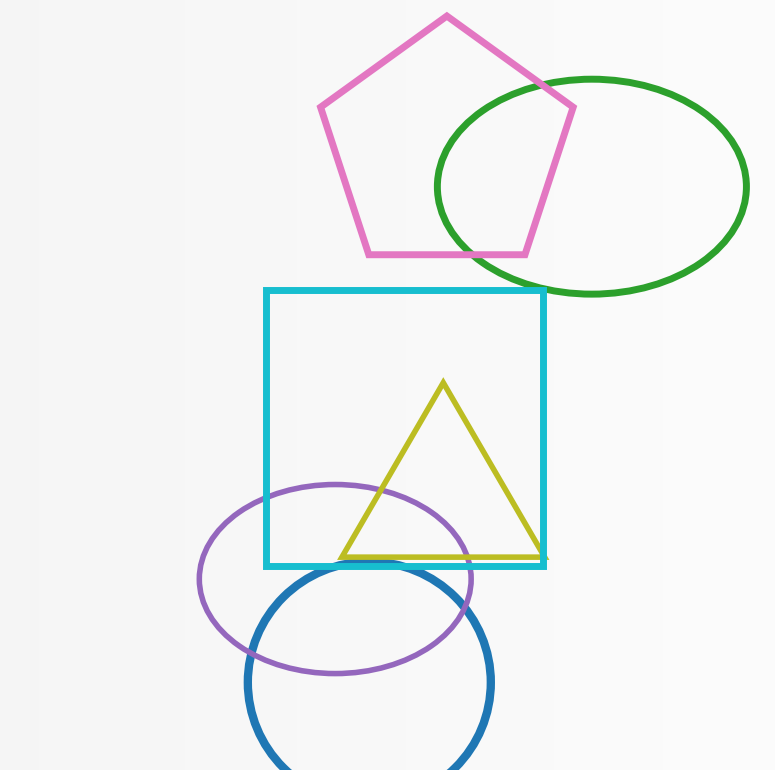[{"shape": "circle", "thickness": 3, "radius": 0.78, "center": [0.477, 0.114]}, {"shape": "oval", "thickness": 2.5, "radius": 1.0, "center": [0.764, 0.758]}, {"shape": "oval", "thickness": 2, "radius": 0.88, "center": [0.433, 0.248]}, {"shape": "pentagon", "thickness": 2.5, "radius": 0.86, "center": [0.577, 0.808]}, {"shape": "triangle", "thickness": 2, "radius": 0.76, "center": [0.572, 0.352]}, {"shape": "square", "thickness": 2.5, "radius": 0.89, "center": [0.522, 0.444]}]